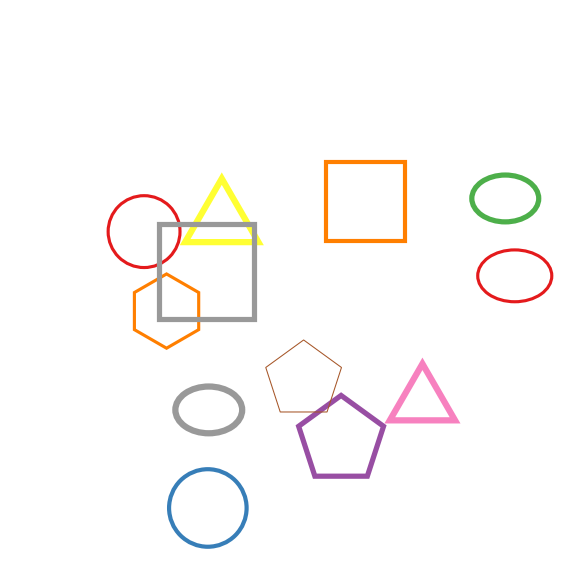[{"shape": "oval", "thickness": 1.5, "radius": 0.32, "center": [0.891, 0.522]}, {"shape": "circle", "thickness": 1.5, "radius": 0.31, "center": [0.249, 0.598]}, {"shape": "circle", "thickness": 2, "radius": 0.34, "center": [0.36, 0.12]}, {"shape": "oval", "thickness": 2.5, "radius": 0.29, "center": [0.875, 0.655]}, {"shape": "pentagon", "thickness": 2.5, "radius": 0.39, "center": [0.591, 0.237]}, {"shape": "hexagon", "thickness": 1.5, "radius": 0.32, "center": [0.288, 0.46]}, {"shape": "square", "thickness": 2, "radius": 0.34, "center": [0.633, 0.65]}, {"shape": "triangle", "thickness": 3, "radius": 0.37, "center": [0.384, 0.617]}, {"shape": "pentagon", "thickness": 0.5, "radius": 0.34, "center": [0.526, 0.342]}, {"shape": "triangle", "thickness": 3, "radius": 0.33, "center": [0.731, 0.304]}, {"shape": "square", "thickness": 2.5, "radius": 0.41, "center": [0.358, 0.529]}, {"shape": "oval", "thickness": 3, "radius": 0.29, "center": [0.362, 0.289]}]